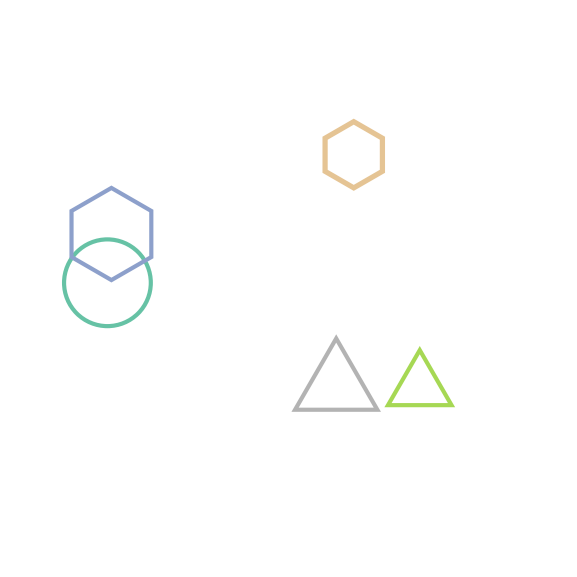[{"shape": "circle", "thickness": 2, "radius": 0.38, "center": [0.186, 0.509]}, {"shape": "hexagon", "thickness": 2, "radius": 0.4, "center": [0.193, 0.594]}, {"shape": "triangle", "thickness": 2, "radius": 0.32, "center": [0.727, 0.329]}, {"shape": "hexagon", "thickness": 2.5, "radius": 0.29, "center": [0.613, 0.731]}, {"shape": "triangle", "thickness": 2, "radius": 0.41, "center": [0.582, 0.331]}]